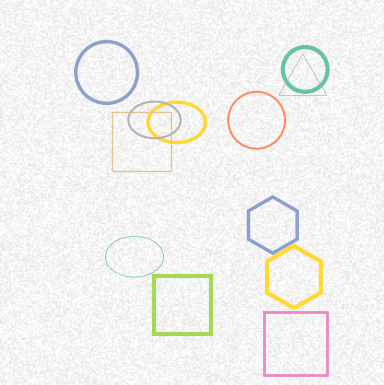[{"shape": "circle", "thickness": 3, "radius": 0.29, "center": [0.793, 0.82]}, {"shape": "oval", "thickness": 0.5, "radius": 0.38, "center": [0.349, 0.333]}, {"shape": "circle", "thickness": 1.5, "radius": 0.37, "center": [0.667, 0.688]}, {"shape": "circle", "thickness": 2.5, "radius": 0.4, "center": [0.277, 0.812]}, {"shape": "hexagon", "thickness": 2.5, "radius": 0.37, "center": [0.709, 0.415]}, {"shape": "square", "thickness": 2, "radius": 0.41, "center": [0.767, 0.108]}, {"shape": "square", "thickness": 3, "radius": 0.37, "center": [0.475, 0.208]}, {"shape": "hexagon", "thickness": 3, "radius": 0.4, "center": [0.763, 0.281]}, {"shape": "oval", "thickness": 2.5, "radius": 0.37, "center": [0.459, 0.682]}, {"shape": "square", "thickness": 1, "radius": 0.39, "center": [0.367, 0.633]}, {"shape": "oval", "thickness": 1.5, "radius": 0.34, "center": [0.401, 0.688]}, {"shape": "triangle", "thickness": 0.5, "radius": 0.36, "center": [0.786, 0.788]}]